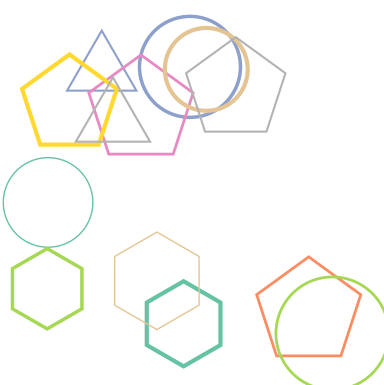[{"shape": "circle", "thickness": 1, "radius": 0.58, "center": [0.125, 0.474]}, {"shape": "hexagon", "thickness": 3, "radius": 0.55, "center": [0.477, 0.159]}, {"shape": "pentagon", "thickness": 2, "radius": 0.71, "center": [0.802, 0.191]}, {"shape": "triangle", "thickness": 1.5, "radius": 0.52, "center": [0.264, 0.817]}, {"shape": "circle", "thickness": 2.5, "radius": 0.66, "center": [0.493, 0.826]}, {"shape": "pentagon", "thickness": 2, "radius": 0.71, "center": [0.366, 0.715]}, {"shape": "hexagon", "thickness": 2.5, "radius": 0.52, "center": [0.123, 0.25]}, {"shape": "circle", "thickness": 2, "radius": 0.73, "center": [0.863, 0.134]}, {"shape": "pentagon", "thickness": 3, "radius": 0.65, "center": [0.18, 0.729]}, {"shape": "hexagon", "thickness": 1, "radius": 0.63, "center": [0.407, 0.271]}, {"shape": "circle", "thickness": 3, "radius": 0.54, "center": [0.536, 0.82]}, {"shape": "pentagon", "thickness": 1.5, "radius": 0.68, "center": [0.612, 0.768]}, {"shape": "triangle", "thickness": 1.5, "radius": 0.56, "center": [0.293, 0.688]}]